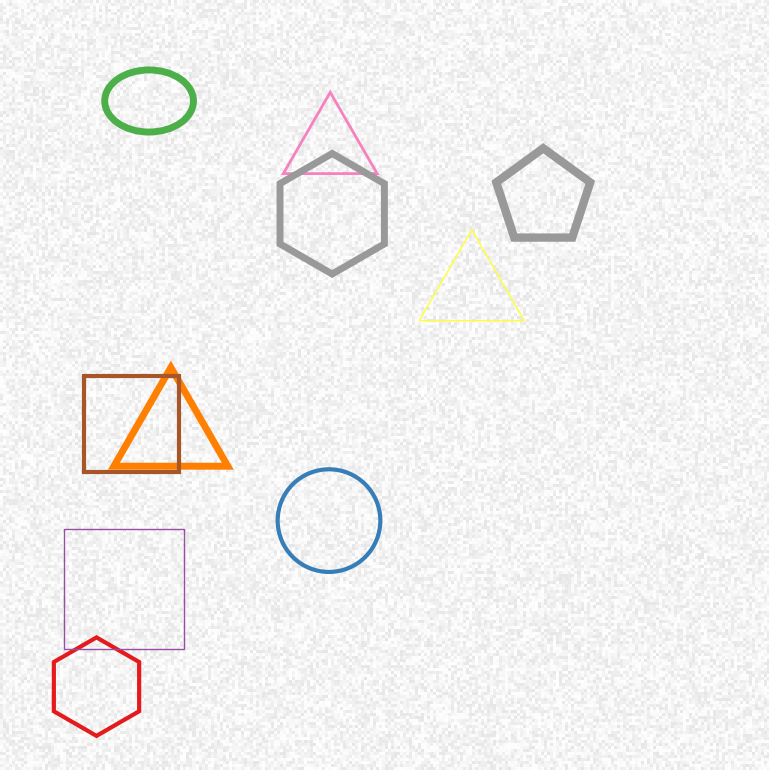[{"shape": "hexagon", "thickness": 1.5, "radius": 0.32, "center": [0.125, 0.108]}, {"shape": "circle", "thickness": 1.5, "radius": 0.33, "center": [0.427, 0.324]}, {"shape": "oval", "thickness": 2.5, "radius": 0.29, "center": [0.194, 0.869]}, {"shape": "square", "thickness": 0.5, "radius": 0.39, "center": [0.161, 0.236]}, {"shape": "triangle", "thickness": 2.5, "radius": 0.43, "center": [0.222, 0.437]}, {"shape": "triangle", "thickness": 0.5, "radius": 0.39, "center": [0.613, 0.623]}, {"shape": "square", "thickness": 1.5, "radius": 0.31, "center": [0.171, 0.45]}, {"shape": "triangle", "thickness": 1, "radius": 0.35, "center": [0.429, 0.81]}, {"shape": "pentagon", "thickness": 3, "radius": 0.32, "center": [0.706, 0.743]}, {"shape": "hexagon", "thickness": 2.5, "radius": 0.39, "center": [0.431, 0.722]}]